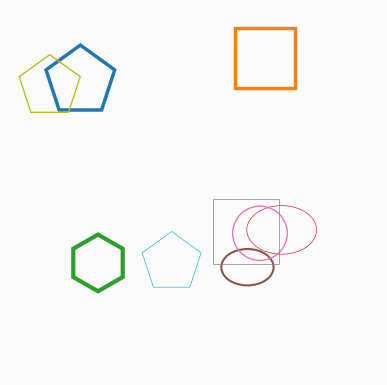[{"shape": "pentagon", "thickness": 2.5, "radius": 0.47, "center": [0.207, 0.79]}, {"shape": "square", "thickness": 2.5, "radius": 0.39, "center": [0.684, 0.848]}, {"shape": "hexagon", "thickness": 3, "radius": 0.37, "center": [0.253, 0.317]}, {"shape": "oval", "thickness": 0.5, "radius": 0.45, "center": [0.727, 0.403]}, {"shape": "oval", "thickness": 1.5, "radius": 0.34, "center": [0.639, 0.306]}, {"shape": "circle", "thickness": 1, "radius": 0.35, "center": [0.671, 0.394]}, {"shape": "square", "thickness": 0.5, "radius": 0.42, "center": [0.635, 0.398]}, {"shape": "pentagon", "thickness": 1, "radius": 0.41, "center": [0.128, 0.775]}, {"shape": "pentagon", "thickness": 0.5, "radius": 0.4, "center": [0.443, 0.319]}]